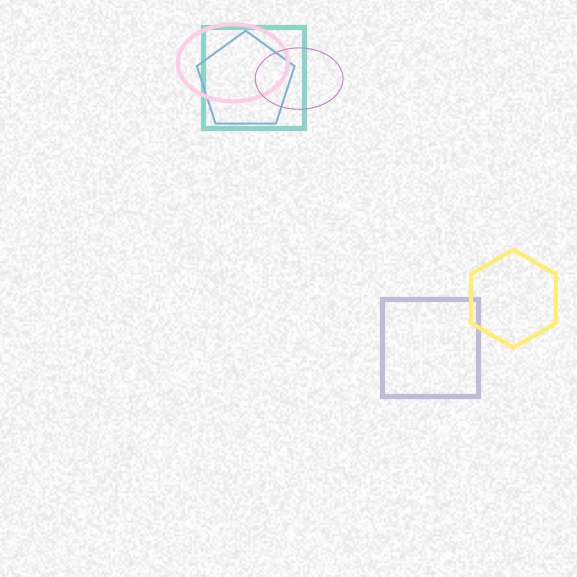[{"shape": "square", "thickness": 2.5, "radius": 0.44, "center": [0.439, 0.865]}, {"shape": "square", "thickness": 2.5, "radius": 0.42, "center": [0.745, 0.398]}, {"shape": "pentagon", "thickness": 1, "radius": 0.44, "center": [0.425, 0.857]}, {"shape": "oval", "thickness": 2, "radius": 0.48, "center": [0.403, 0.89]}, {"shape": "oval", "thickness": 0.5, "radius": 0.38, "center": [0.518, 0.863]}, {"shape": "hexagon", "thickness": 2, "radius": 0.42, "center": [0.889, 0.482]}]